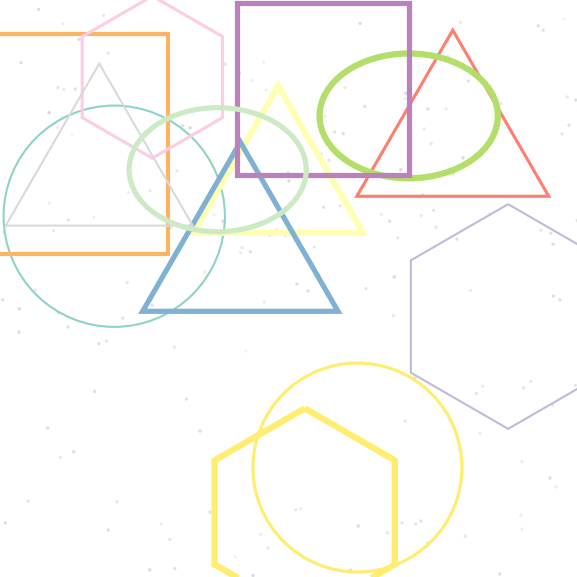[{"shape": "circle", "thickness": 1, "radius": 0.96, "center": [0.198, 0.625]}, {"shape": "triangle", "thickness": 3, "radius": 0.85, "center": [0.482, 0.681]}, {"shape": "hexagon", "thickness": 1, "radius": 0.97, "center": [0.88, 0.451]}, {"shape": "triangle", "thickness": 1.5, "radius": 0.96, "center": [0.784, 0.755]}, {"shape": "triangle", "thickness": 2.5, "radius": 0.98, "center": [0.416, 0.558]}, {"shape": "square", "thickness": 2, "radius": 0.95, "center": [0.101, 0.75]}, {"shape": "oval", "thickness": 3, "radius": 0.77, "center": [0.708, 0.798]}, {"shape": "hexagon", "thickness": 1.5, "radius": 0.7, "center": [0.264, 0.866]}, {"shape": "triangle", "thickness": 1, "radius": 0.93, "center": [0.172, 0.702]}, {"shape": "square", "thickness": 2.5, "radius": 0.75, "center": [0.559, 0.845]}, {"shape": "oval", "thickness": 2.5, "radius": 0.77, "center": [0.377, 0.705]}, {"shape": "circle", "thickness": 1.5, "radius": 0.9, "center": [0.619, 0.19]}, {"shape": "hexagon", "thickness": 3, "radius": 0.9, "center": [0.528, 0.112]}]